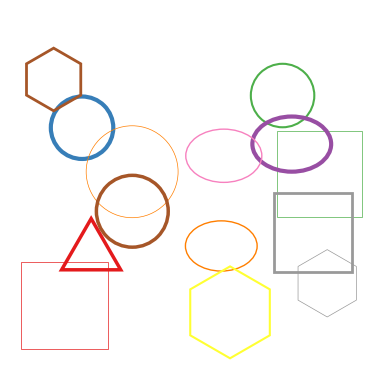[{"shape": "triangle", "thickness": 2.5, "radius": 0.44, "center": [0.237, 0.344]}, {"shape": "square", "thickness": 0.5, "radius": 0.57, "center": [0.168, 0.206]}, {"shape": "circle", "thickness": 3, "radius": 0.41, "center": [0.213, 0.668]}, {"shape": "circle", "thickness": 1.5, "radius": 0.41, "center": [0.734, 0.752]}, {"shape": "square", "thickness": 0.5, "radius": 0.56, "center": [0.83, 0.549]}, {"shape": "oval", "thickness": 3, "radius": 0.51, "center": [0.758, 0.626]}, {"shape": "oval", "thickness": 1, "radius": 0.47, "center": [0.575, 0.361]}, {"shape": "circle", "thickness": 0.5, "radius": 0.6, "center": [0.343, 0.554]}, {"shape": "hexagon", "thickness": 1.5, "radius": 0.6, "center": [0.597, 0.189]}, {"shape": "circle", "thickness": 2.5, "radius": 0.47, "center": [0.344, 0.451]}, {"shape": "hexagon", "thickness": 2, "radius": 0.41, "center": [0.139, 0.794]}, {"shape": "oval", "thickness": 1, "radius": 0.49, "center": [0.581, 0.595]}, {"shape": "hexagon", "thickness": 0.5, "radius": 0.44, "center": [0.85, 0.264]}, {"shape": "square", "thickness": 2, "radius": 0.51, "center": [0.813, 0.396]}]